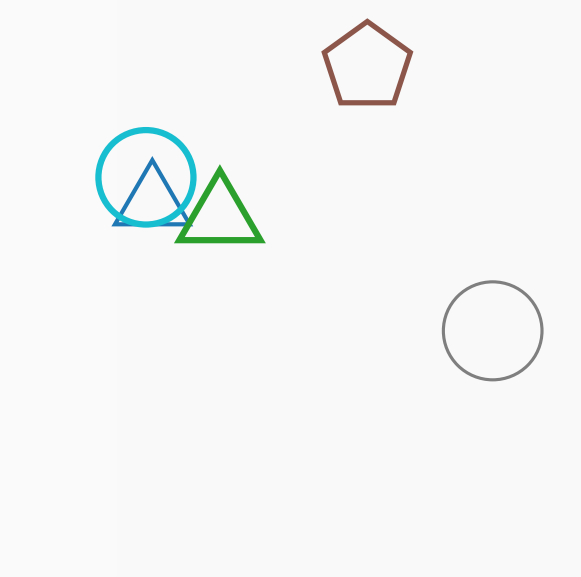[{"shape": "triangle", "thickness": 2, "radius": 0.37, "center": [0.262, 0.648]}, {"shape": "triangle", "thickness": 3, "radius": 0.4, "center": [0.378, 0.624]}, {"shape": "pentagon", "thickness": 2.5, "radius": 0.39, "center": [0.632, 0.884]}, {"shape": "circle", "thickness": 1.5, "radius": 0.42, "center": [0.848, 0.426]}, {"shape": "circle", "thickness": 3, "radius": 0.41, "center": [0.251, 0.692]}]